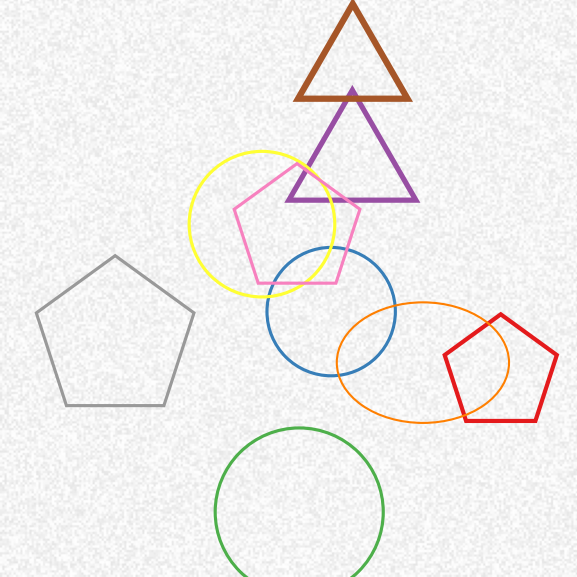[{"shape": "pentagon", "thickness": 2, "radius": 0.51, "center": [0.867, 0.353]}, {"shape": "circle", "thickness": 1.5, "radius": 0.56, "center": [0.573, 0.46]}, {"shape": "circle", "thickness": 1.5, "radius": 0.73, "center": [0.518, 0.113]}, {"shape": "triangle", "thickness": 2.5, "radius": 0.64, "center": [0.61, 0.716]}, {"shape": "oval", "thickness": 1, "radius": 0.75, "center": [0.732, 0.371]}, {"shape": "circle", "thickness": 1.5, "radius": 0.63, "center": [0.454, 0.611]}, {"shape": "triangle", "thickness": 3, "radius": 0.55, "center": [0.611, 0.883]}, {"shape": "pentagon", "thickness": 1.5, "radius": 0.57, "center": [0.514, 0.601]}, {"shape": "pentagon", "thickness": 1.5, "radius": 0.72, "center": [0.199, 0.413]}]